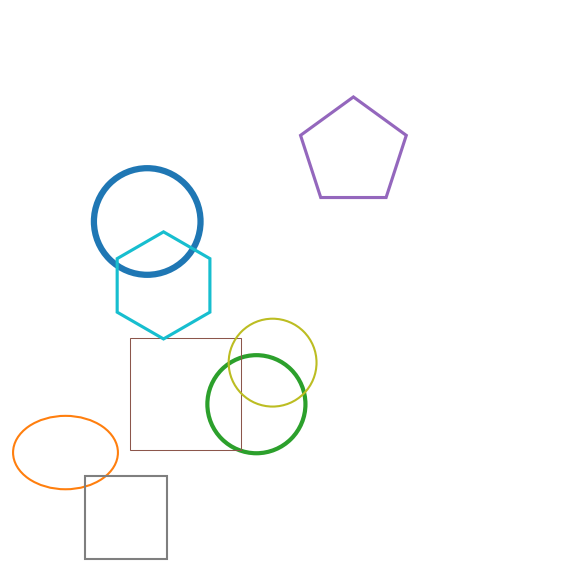[{"shape": "circle", "thickness": 3, "radius": 0.46, "center": [0.255, 0.616]}, {"shape": "oval", "thickness": 1, "radius": 0.45, "center": [0.113, 0.215]}, {"shape": "circle", "thickness": 2, "radius": 0.42, "center": [0.444, 0.299]}, {"shape": "pentagon", "thickness": 1.5, "radius": 0.48, "center": [0.612, 0.735]}, {"shape": "square", "thickness": 0.5, "radius": 0.48, "center": [0.321, 0.317]}, {"shape": "square", "thickness": 1, "radius": 0.36, "center": [0.218, 0.103]}, {"shape": "circle", "thickness": 1, "radius": 0.38, "center": [0.472, 0.371]}, {"shape": "hexagon", "thickness": 1.5, "radius": 0.46, "center": [0.283, 0.505]}]